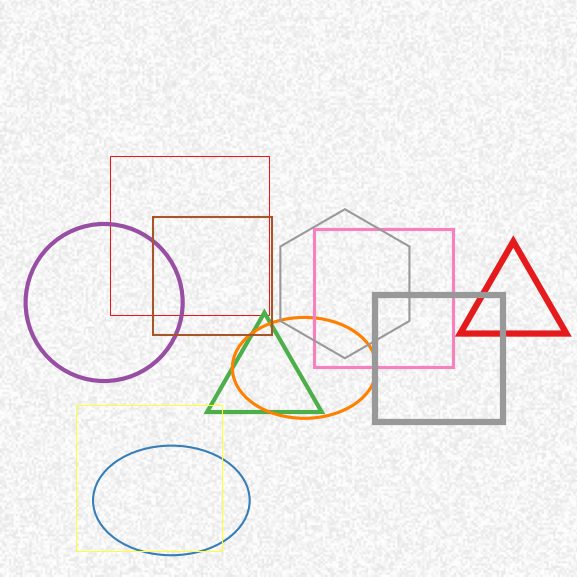[{"shape": "square", "thickness": 0.5, "radius": 0.69, "center": [0.328, 0.591]}, {"shape": "triangle", "thickness": 3, "radius": 0.53, "center": [0.889, 0.475]}, {"shape": "oval", "thickness": 1, "radius": 0.68, "center": [0.297, 0.133]}, {"shape": "triangle", "thickness": 2, "radius": 0.57, "center": [0.458, 0.343]}, {"shape": "circle", "thickness": 2, "radius": 0.68, "center": [0.18, 0.475]}, {"shape": "oval", "thickness": 1.5, "radius": 0.62, "center": [0.527, 0.362]}, {"shape": "square", "thickness": 0.5, "radius": 0.63, "center": [0.258, 0.171]}, {"shape": "square", "thickness": 1, "radius": 0.51, "center": [0.368, 0.522]}, {"shape": "square", "thickness": 1.5, "radius": 0.6, "center": [0.664, 0.483]}, {"shape": "hexagon", "thickness": 1, "radius": 0.65, "center": [0.597, 0.508]}, {"shape": "square", "thickness": 3, "radius": 0.55, "center": [0.76, 0.378]}]